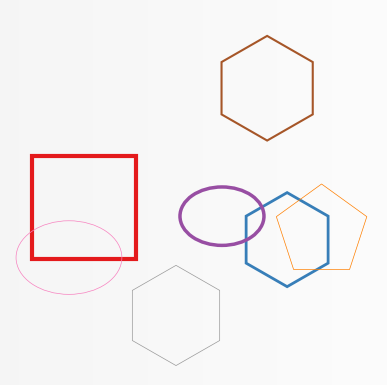[{"shape": "square", "thickness": 3, "radius": 0.67, "center": [0.217, 0.462]}, {"shape": "hexagon", "thickness": 2, "radius": 0.61, "center": [0.741, 0.378]}, {"shape": "oval", "thickness": 2.5, "radius": 0.54, "center": [0.573, 0.439]}, {"shape": "pentagon", "thickness": 0.5, "radius": 0.61, "center": [0.83, 0.399]}, {"shape": "hexagon", "thickness": 1.5, "radius": 0.68, "center": [0.689, 0.771]}, {"shape": "oval", "thickness": 0.5, "radius": 0.68, "center": [0.178, 0.331]}, {"shape": "hexagon", "thickness": 0.5, "radius": 0.65, "center": [0.454, 0.181]}]